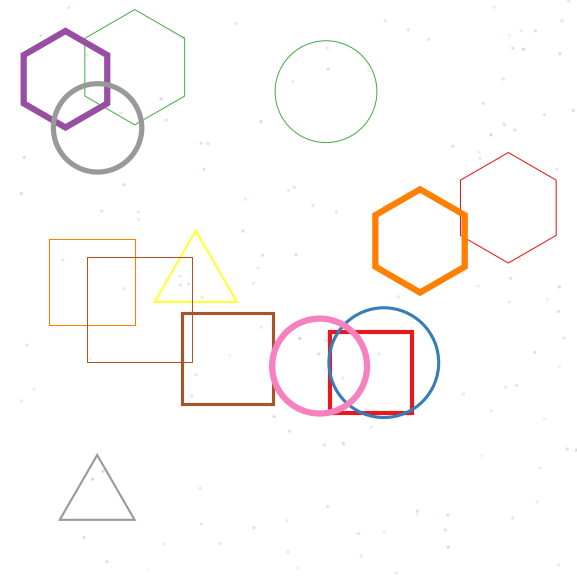[{"shape": "square", "thickness": 2, "radius": 0.35, "center": [0.643, 0.354]}, {"shape": "hexagon", "thickness": 0.5, "radius": 0.48, "center": [0.88, 0.639]}, {"shape": "circle", "thickness": 1.5, "radius": 0.48, "center": [0.665, 0.371]}, {"shape": "circle", "thickness": 0.5, "radius": 0.44, "center": [0.565, 0.84]}, {"shape": "hexagon", "thickness": 0.5, "radius": 0.5, "center": [0.233, 0.883]}, {"shape": "hexagon", "thickness": 3, "radius": 0.42, "center": [0.113, 0.862]}, {"shape": "hexagon", "thickness": 3, "radius": 0.45, "center": [0.727, 0.582]}, {"shape": "square", "thickness": 0.5, "radius": 0.37, "center": [0.16, 0.51]}, {"shape": "triangle", "thickness": 1, "radius": 0.41, "center": [0.339, 0.518]}, {"shape": "square", "thickness": 1.5, "radius": 0.4, "center": [0.394, 0.378]}, {"shape": "square", "thickness": 0.5, "radius": 0.46, "center": [0.242, 0.464]}, {"shape": "circle", "thickness": 3, "radius": 0.41, "center": [0.553, 0.365]}, {"shape": "triangle", "thickness": 1, "radius": 0.37, "center": [0.168, 0.136]}, {"shape": "circle", "thickness": 2.5, "radius": 0.38, "center": [0.169, 0.778]}]